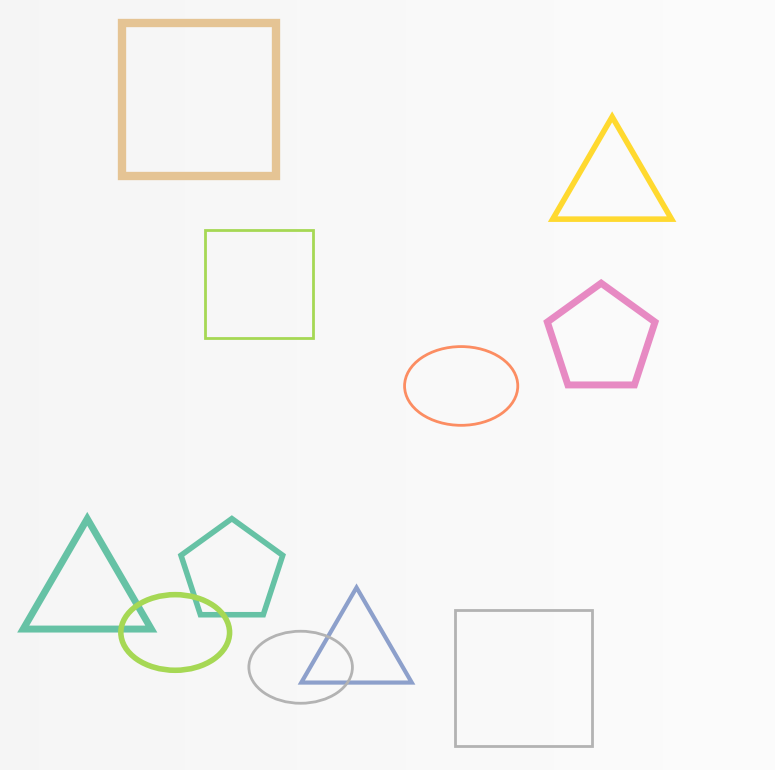[{"shape": "pentagon", "thickness": 2, "radius": 0.34, "center": [0.299, 0.257]}, {"shape": "triangle", "thickness": 2.5, "radius": 0.48, "center": [0.113, 0.231]}, {"shape": "oval", "thickness": 1, "radius": 0.37, "center": [0.595, 0.499]}, {"shape": "triangle", "thickness": 1.5, "radius": 0.41, "center": [0.46, 0.155]}, {"shape": "pentagon", "thickness": 2.5, "radius": 0.37, "center": [0.776, 0.559]}, {"shape": "oval", "thickness": 2, "radius": 0.35, "center": [0.226, 0.179]}, {"shape": "square", "thickness": 1, "radius": 0.35, "center": [0.335, 0.631]}, {"shape": "triangle", "thickness": 2, "radius": 0.44, "center": [0.79, 0.76]}, {"shape": "square", "thickness": 3, "radius": 0.5, "center": [0.256, 0.871]}, {"shape": "square", "thickness": 1, "radius": 0.44, "center": [0.676, 0.12]}, {"shape": "oval", "thickness": 1, "radius": 0.33, "center": [0.388, 0.133]}]